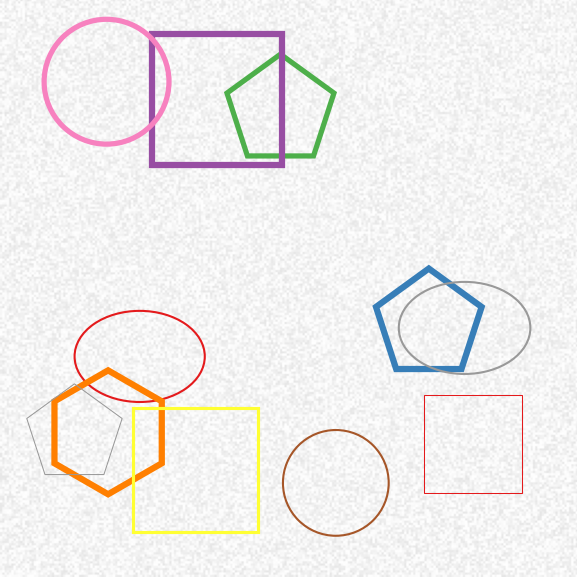[{"shape": "oval", "thickness": 1, "radius": 0.56, "center": [0.242, 0.382]}, {"shape": "square", "thickness": 0.5, "radius": 0.42, "center": [0.819, 0.23]}, {"shape": "pentagon", "thickness": 3, "radius": 0.48, "center": [0.743, 0.438]}, {"shape": "pentagon", "thickness": 2.5, "radius": 0.49, "center": [0.486, 0.808]}, {"shape": "square", "thickness": 3, "radius": 0.57, "center": [0.376, 0.826]}, {"shape": "hexagon", "thickness": 3, "radius": 0.54, "center": [0.187, 0.251]}, {"shape": "square", "thickness": 1.5, "radius": 0.54, "center": [0.338, 0.185]}, {"shape": "circle", "thickness": 1, "radius": 0.46, "center": [0.582, 0.163]}, {"shape": "circle", "thickness": 2.5, "radius": 0.54, "center": [0.184, 0.858]}, {"shape": "pentagon", "thickness": 0.5, "radius": 0.43, "center": [0.129, 0.248]}, {"shape": "oval", "thickness": 1, "radius": 0.57, "center": [0.804, 0.431]}]